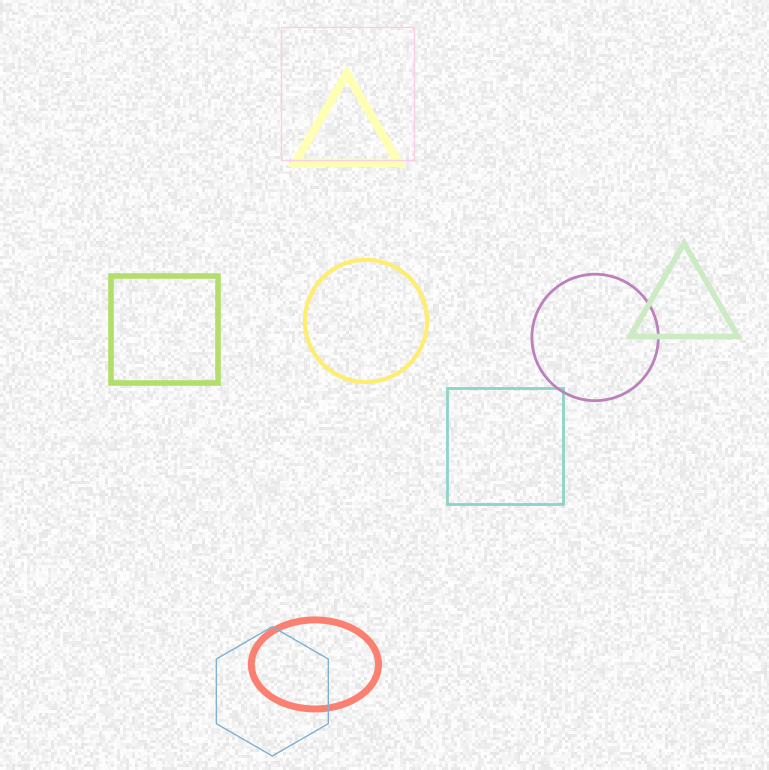[{"shape": "square", "thickness": 1, "radius": 0.38, "center": [0.656, 0.421]}, {"shape": "triangle", "thickness": 3, "radius": 0.39, "center": [0.45, 0.827]}, {"shape": "oval", "thickness": 2.5, "radius": 0.41, "center": [0.409, 0.137]}, {"shape": "hexagon", "thickness": 0.5, "radius": 0.42, "center": [0.354, 0.102]}, {"shape": "square", "thickness": 2, "radius": 0.35, "center": [0.214, 0.572]}, {"shape": "square", "thickness": 0.5, "radius": 0.43, "center": [0.452, 0.878]}, {"shape": "circle", "thickness": 1, "radius": 0.41, "center": [0.773, 0.562]}, {"shape": "triangle", "thickness": 2, "radius": 0.4, "center": [0.888, 0.603]}, {"shape": "circle", "thickness": 1.5, "radius": 0.4, "center": [0.475, 0.583]}]